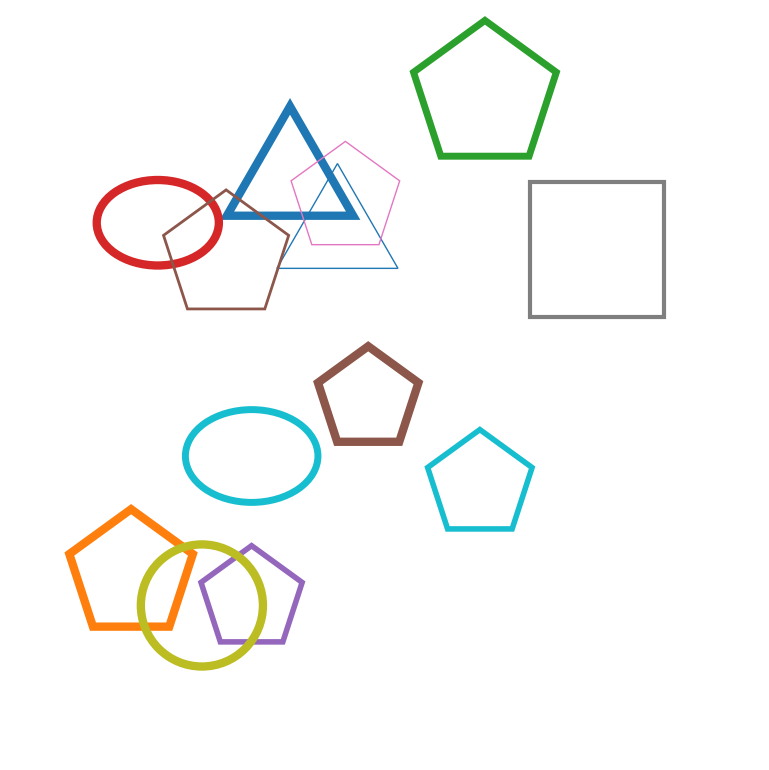[{"shape": "triangle", "thickness": 0.5, "radius": 0.45, "center": [0.438, 0.697]}, {"shape": "triangle", "thickness": 3, "radius": 0.47, "center": [0.377, 0.767]}, {"shape": "pentagon", "thickness": 3, "radius": 0.42, "center": [0.17, 0.254]}, {"shape": "pentagon", "thickness": 2.5, "radius": 0.49, "center": [0.63, 0.876]}, {"shape": "oval", "thickness": 3, "radius": 0.4, "center": [0.205, 0.711]}, {"shape": "pentagon", "thickness": 2, "radius": 0.35, "center": [0.327, 0.222]}, {"shape": "pentagon", "thickness": 3, "radius": 0.34, "center": [0.478, 0.482]}, {"shape": "pentagon", "thickness": 1, "radius": 0.43, "center": [0.294, 0.668]}, {"shape": "pentagon", "thickness": 0.5, "radius": 0.37, "center": [0.449, 0.742]}, {"shape": "square", "thickness": 1.5, "radius": 0.44, "center": [0.775, 0.676]}, {"shape": "circle", "thickness": 3, "radius": 0.4, "center": [0.262, 0.214]}, {"shape": "pentagon", "thickness": 2, "radius": 0.36, "center": [0.623, 0.371]}, {"shape": "oval", "thickness": 2.5, "radius": 0.43, "center": [0.327, 0.408]}]